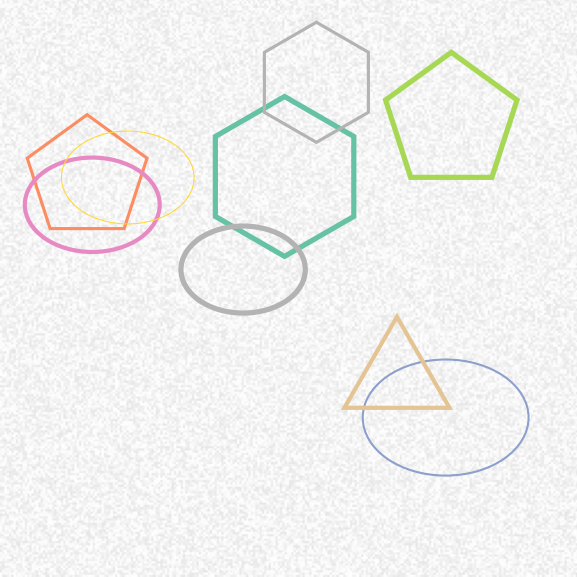[{"shape": "hexagon", "thickness": 2.5, "radius": 0.69, "center": [0.493, 0.694]}, {"shape": "pentagon", "thickness": 1.5, "radius": 0.55, "center": [0.151, 0.691]}, {"shape": "oval", "thickness": 1, "radius": 0.72, "center": [0.772, 0.276]}, {"shape": "oval", "thickness": 2, "radius": 0.58, "center": [0.16, 0.645]}, {"shape": "pentagon", "thickness": 2.5, "radius": 0.6, "center": [0.781, 0.789]}, {"shape": "oval", "thickness": 0.5, "radius": 0.57, "center": [0.221, 0.692]}, {"shape": "triangle", "thickness": 2, "radius": 0.53, "center": [0.687, 0.345]}, {"shape": "hexagon", "thickness": 1.5, "radius": 0.52, "center": [0.548, 0.857]}, {"shape": "oval", "thickness": 2.5, "radius": 0.54, "center": [0.421, 0.532]}]